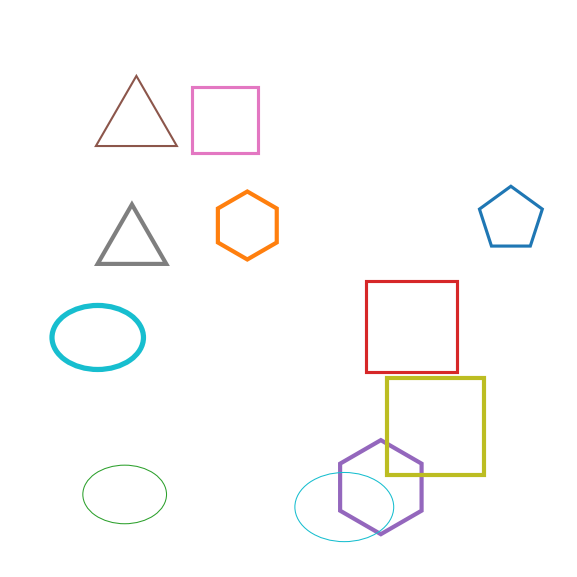[{"shape": "pentagon", "thickness": 1.5, "radius": 0.29, "center": [0.885, 0.619]}, {"shape": "hexagon", "thickness": 2, "radius": 0.29, "center": [0.428, 0.609]}, {"shape": "oval", "thickness": 0.5, "radius": 0.36, "center": [0.216, 0.143]}, {"shape": "square", "thickness": 1.5, "radius": 0.39, "center": [0.712, 0.433]}, {"shape": "hexagon", "thickness": 2, "radius": 0.41, "center": [0.659, 0.156]}, {"shape": "triangle", "thickness": 1, "radius": 0.4, "center": [0.236, 0.787]}, {"shape": "square", "thickness": 1.5, "radius": 0.29, "center": [0.39, 0.792]}, {"shape": "triangle", "thickness": 2, "radius": 0.34, "center": [0.228, 0.576]}, {"shape": "square", "thickness": 2, "radius": 0.42, "center": [0.754, 0.26]}, {"shape": "oval", "thickness": 0.5, "radius": 0.43, "center": [0.596, 0.121]}, {"shape": "oval", "thickness": 2.5, "radius": 0.4, "center": [0.169, 0.415]}]